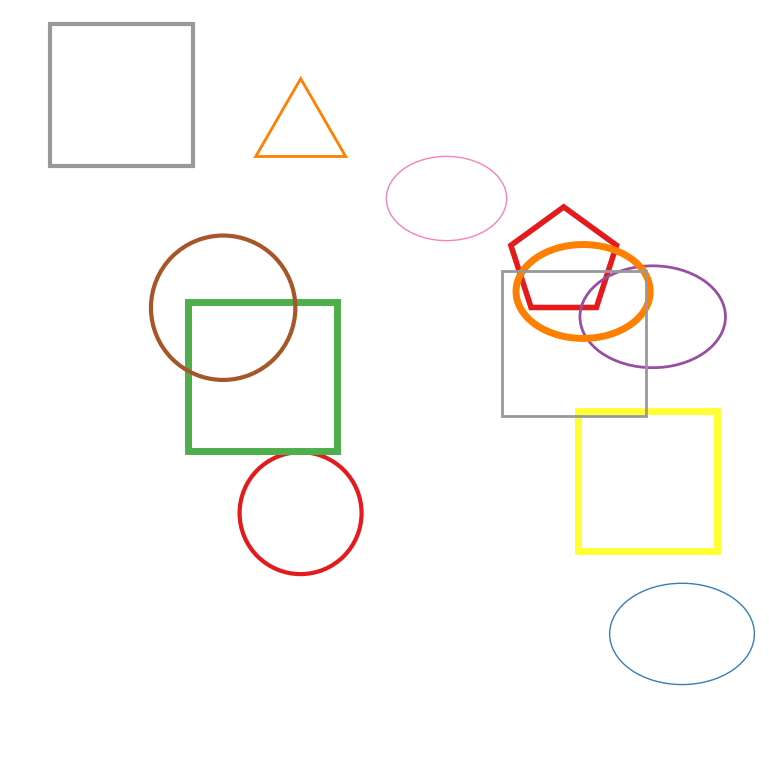[{"shape": "circle", "thickness": 1.5, "radius": 0.4, "center": [0.39, 0.334]}, {"shape": "pentagon", "thickness": 2, "radius": 0.36, "center": [0.732, 0.659]}, {"shape": "oval", "thickness": 0.5, "radius": 0.47, "center": [0.886, 0.177]}, {"shape": "square", "thickness": 2.5, "radius": 0.48, "center": [0.341, 0.511]}, {"shape": "oval", "thickness": 1, "radius": 0.47, "center": [0.848, 0.589]}, {"shape": "triangle", "thickness": 1, "radius": 0.34, "center": [0.391, 0.83]}, {"shape": "oval", "thickness": 2.5, "radius": 0.44, "center": [0.757, 0.621]}, {"shape": "square", "thickness": 2.5, "radius": 0.45, "center": [0.841, 0.376]}, {"shape": "circle", "thickness": 1.5, "radius": 0.47, "center": [0.29, 0.6]}, {"shape": "oval", "thickness": 0.5, "radius": 0.39, "center": [0.58, 0.742]}, {"shape": "square", "thickness": 1.5, "radius": 0.46, "center": [0.158, 0.877]}, {"shape": "square", "thickness": 1, "radius": 0.47, "center": [0.745, 0.554]}]